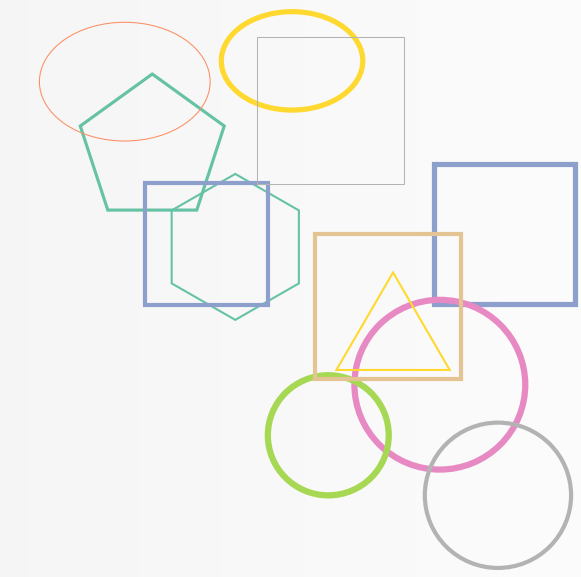[{"shape": "pentagon", "thickness": 1.5, "radius": 0.65, "center": [0.262, 0.741]}, {"shape": "hexagon", "thickness": 1, "radius": 0.63, "center": [0.405, 0.572]}, {"shape": "oval", "thickness": 0.5, "radius": 0.73, "center": [0.215, 0.858]}, {"shape": "square", "thickness": 2, "radius": 0.53, "center": [0.355, 0.577]}, {"shape": "square", "thickness": 2.5, "radius": 0.6, "center": [0.868, 0.594]}, {"shape": "circle", "thickness": 3, "radius": 0.73, "center": [0.757, 0.333]}, {"shape": "circle", "thickness": 3, "radius": 0.52, "center": [0.565, 0.245]}, {"shape": "triangle", "thickness": 1, "radius": 0.56, "center": [0.676, 0.415]}, {"shape": "oval", "thickness": 2.5, "radius": 0.61, "center": [0.502, 0.894]}, {"shape": "square", "thickness": 2, "radius": 0.63, "center": [0.668, 0.469]}, {"shape": "square", "thickness": 0.5, "radius": 0.63, "center": [0.569, 0.808]}, {"shape": "circle", "thickness": 2, "radius": 0.63, "center": [0.857, 0.142]}]